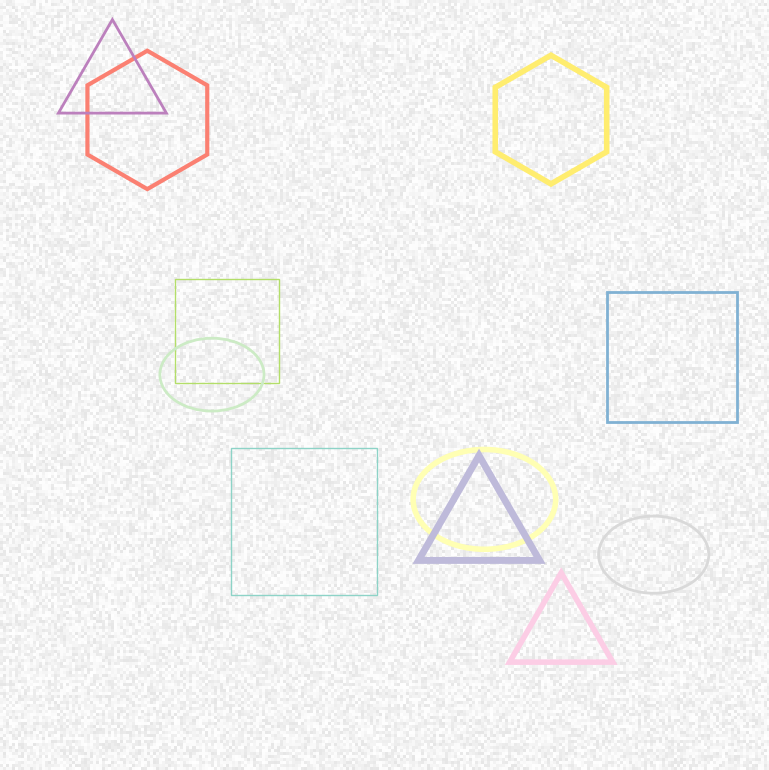[{"shape": "square", "thickness": 0.5, "radius": 0.48, "center": [0.395, 0.322]}, {"shape": "oval", "thickness": 2, "radius": 0.46, "center": [0.629, 0.351]}, {"shape": "triangle", "thickness": 2.5, "radius": 0.45, "center": [0.622, 0.318]}, {"shape": "hexagon", "thickness": 1.5, "radius": 0.45, "center": [0.191, 0.844]}, {"shape": "square", "thickness": 1, "radius": 0.42, "center": [0.873, 0.537]}, {"shape": "square", "thickness": 0.5, "radius": 0.34, "center": [0.295, 0.57]}, {"shape": "triangle", "thickness": 2, "radius": 0.39, "center": [0.729, 0.179]}, {"shape": "oval", "thickness": 1, "radius": 0.36, "center": [0.849, 0.28]}, {"shape": "triangle", "thickness": 1, "radius": 0.4, "center": [0.146, 0.894]}, {"shape": "oval", "thickness": 1, "radius": 0.34, "center": [0.275, 0.513]}, {"shape": "hexagon", "thickness": 2, "radius": 0.42, "center": [0.716, 0.845]}]